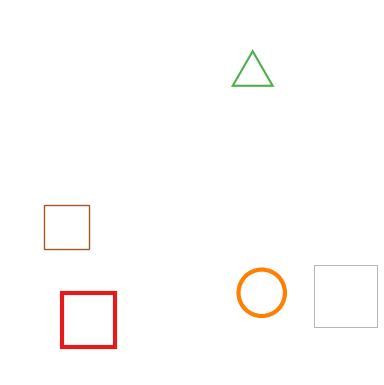[{"shape": "square", "thickness": 3, "radius": 0.35, "center": [0.23, 0.168]}, {"shape": "triangle", "thickness": 1.5, "radius": 0.3, "center": [0.656, 0.807]}, {"shape": "circle", "thickness": 3, "radius": 0.3, "center": [0.68, 0.239]}, {"shape": "square", "thickness": 1, "radius": 0.29, "center": [0.172, 0.41]}, {"shape": "square", "thickness": 0.5, "radius": 0.41, "center": [0.897, 0.231]}]